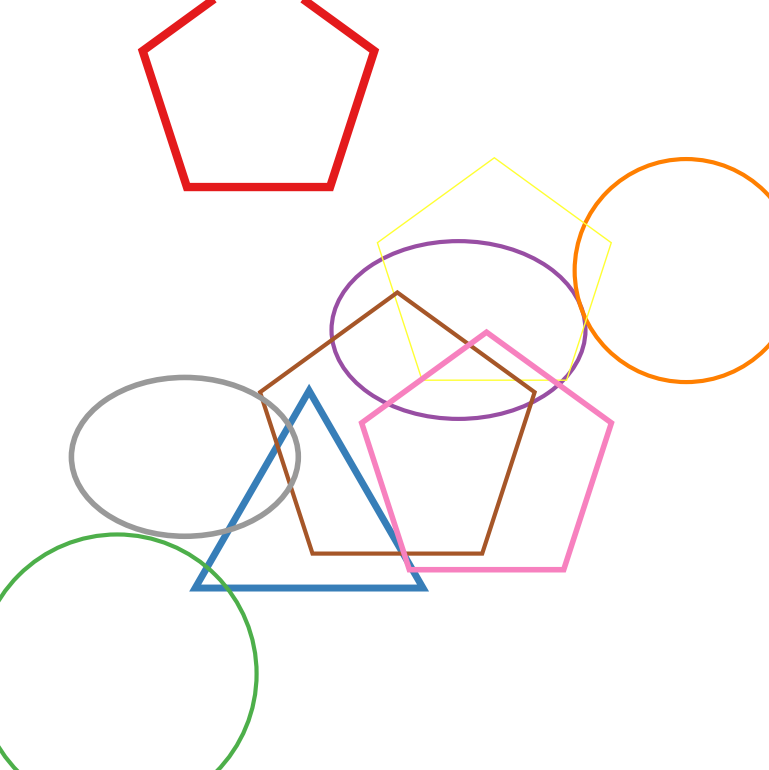[{"shape": "pentagon", "thickness": 3, "radius": 0.79, "center": [0.336, 0.885]}, {"shape": "triangle", "thickness": 2.5, "radius": 0.85, "center": [0.401, 0.322]}, {"shape": "circle", "thickness": 1.5, "radius": 0.9, "center": [0.152, 0.125]}, {"shape": "oval", "thickness": 1.5, "radius": 0.82, "center": [0.595, 0.571]}, {"shape": "circle", "thickness": 1.5, "radius": 0.72, "center": [0.891, 0.649]}, {"shape": "pentagon", "thickness": 0.5, "radius": 0.8, "center": [0.642, 0.635]}, {"shape": "pentagon", "thickness": 1.5, "radius": 0.94, "center": [0.516, 0.433]}, {"shape": "pentagon", "thickness": 2, "radius": 0.85, "center": [0.632, 0.398]}, {"shape": "oval", "thickness": 2, "radius": 0.74, "center": [0.24, 0.407]}]